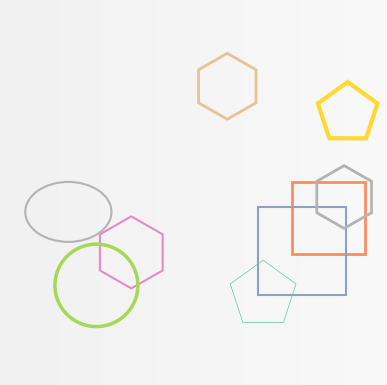[{"shape": "pentagon", "thickness": 0.5, "radius": 0.45, "center": [0.679, 0.235]}, {"shape": "square", "thickness": 2, "radius": 0.47, "center": [0.848, 0.435]}, {"shape": "square", "thickness": 1.5, "radius": 0.57, "center": [0.778, 0.348]}, {"shape": "hexagon", "thickness": 1.5, "radius": 0.47, "center": [0.339, 0.344]}, {"shape": "circle", "thickness": 2.5, "radius": 0.54, "center": [0.249, 0.259]}, {"shape": "pentagon", "thickness": 3, "radius": 0.4, "center": [0.897, 0.706]}, {"shape": "hexagon", "thickness": 2, "radius": 0.43, "center": [0.587, 0.776]}, {"shape": "oval", "thickness": 1.5, "radius": 0.56, "center": [0.176, 0.45]}, {"shape": "hexagon", "thickness": 2, "radius": 0.41, "center": [0.888, 0.488]}]